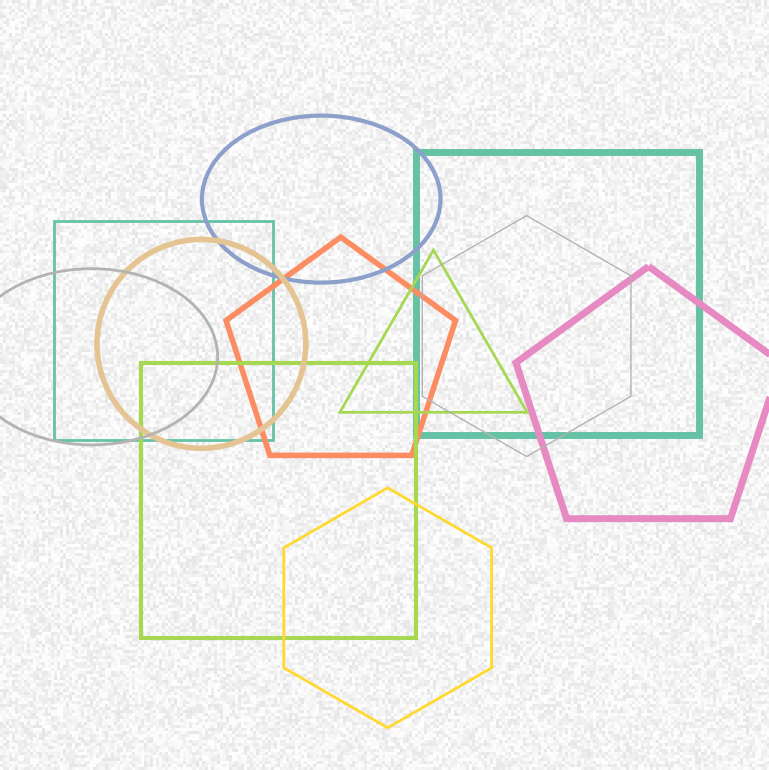[{"shape": "square", "thickness": 1, "radius": 0.71, "center": [0.212, 0.571]}, {"shape": "square", "thickness": 2.5, "radius": 0.92, "center": [0.724, 0.619]}, {"shape": "pentagon", "thickness": 2, "radius": 0.78, "center": [0.443, 0.535]}, {"shape": "oval", "thickness": 1.5, "radius": 0.77, "center": [0.417, 0.741]}, {"shape": "pentagon", "thickness": 2.5, "radius": 0.91, "center": [0.842, 0.473]}, {"shape": "triangle", "thickness": 1, "radius": 0.7, "center": [0.563, 0.535]}, {"shape": "square", "thickness": 1.5, "radius": 0.89, "center": [0.362, 0.35]}, {"shape": "hexagon", "thickness": 1, "radius": 0.78, "center": [0.503, 0.211]}, {"shape": "circle", "thickness": 2, "radius": 0.68, "center": [0.262, 0.553]}, {"shape": "hexagon", "thickness": 0.5, "radius": 0.78, "center": [0.684, 0.564]}, {"shape": "oval", "thickness": 1, "radius": 0.82, "center": [0.119, 0.537]}]